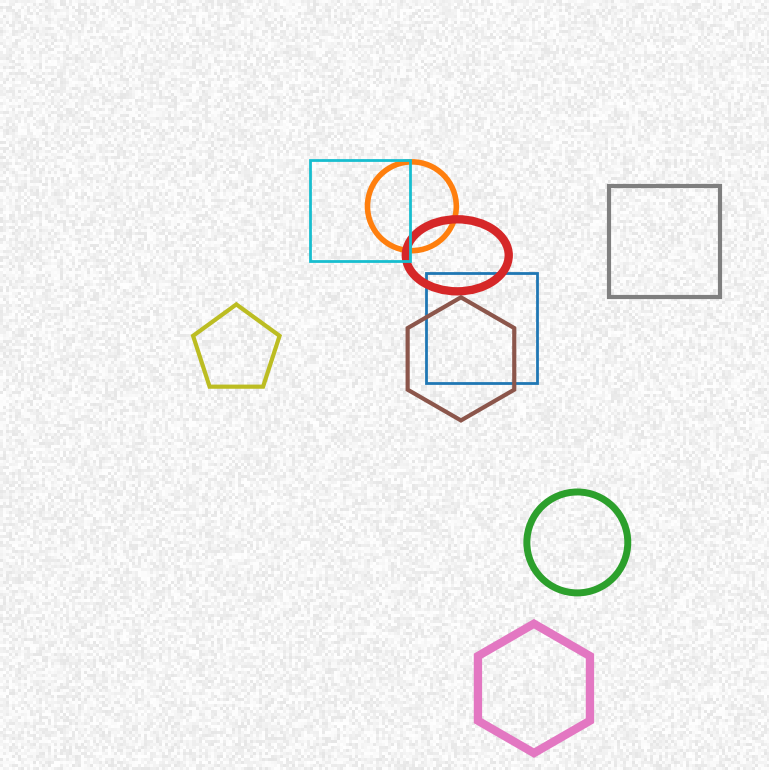[{"shape": "square", "thickness": 1, "radius": 0.36, "center": [0.625, 0.574]}, {"shape": "circle", "thickness": 2, "radius": 0.29, "center": [0.535, 0.732]}, {"shape": "circle", "thickness": 2.5, "radius": 0.33, "center": [0.75, 0.296]}, {"shape": "oval", "thickness": 3, "radius": 0.33, "center": [0.594, 0.668]}, {"shape": "hexagon", "thickness": 1.5, "radius": 0.4, "center": [0.599, 0.534]}, {"shape": "hexagon", "thickness": 3, "radius": 0.42, "center": [0.693, 0.106]}, {"shape": "square", "thickness": 1.5, "radius": 0.36, "center": [0.863, 0.687]}, {"shape": "pentagon", "thickness": 1.5, "radius": 0.3, "center": [0.307, 0.546]}, {"shape": "square", "thickness": 1, "radius": 0.33, "center": [0.468, 0.727]}]